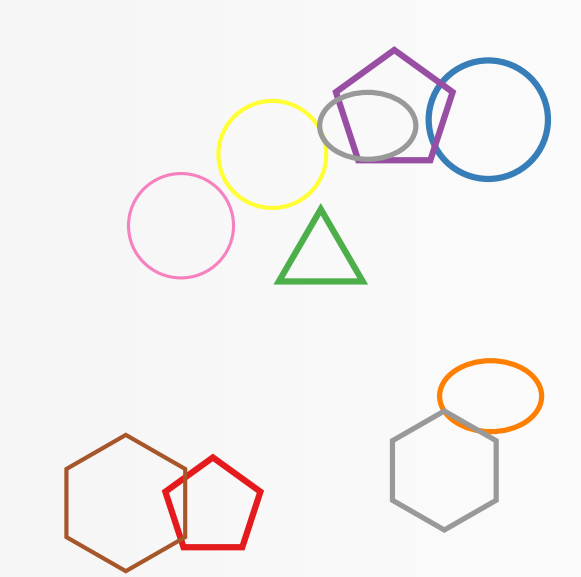[{"shape": "pentagon", "thickness": 3, "radius": 0.43, "center": [0.366, 0.121]}, {"shape": "circle", "thickness": 3, "radius": 0.51, "center": [0.84, 0.792]}, {"shape": "triangle", "thickness": 3, "radius": 0.42, "center": [0.552, 0.553]}, {"shape": "pentagon", "thickness": 3, "radius": 0.53, "center": [0.678, 0.807]}, {"shape": "oval", "thickness": 2.5, "radius": 0.44, "center": [0.844, 0.313]}, {"shape": "circle", "thickness": 2, "radius": 0.46, "center": [0.469, 0.732]}, {"shape": "hexagon", "thickness": 2, "radius": 0.59, "center": [0.216, 0.128]}, {"shape": "circle", "thickness": 1.5, "radius": 0.45, "center": [0.311, 0.608]}, {"shape": "oval", "thickness": 2.5, "radius": 0.41, "center": [0.633, 0.781]}, {"shape": "hexagon", "thickness": 2.5, "radius": 0.52, "center": [0.764, 0.184]}]